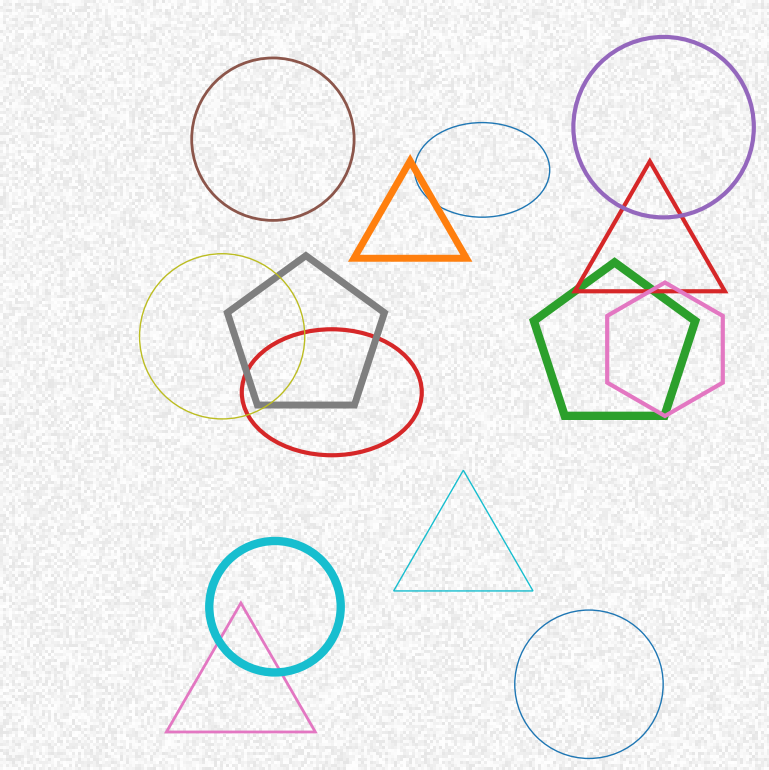[{"shape": "circle", "thickness": 0.5, "radius": 0.48, "center": [0.765, 0.111]}, {"shape": "oval", "thickness": 0.5, "radius": 0.44, "center": [0.626, 0.779]}, {"shape": "triangle", "thickness": 2.5, "radius": 0.42, "center": [0.533, 0.707]}, {"shape": "pentagon", "thickness": 3, "radius": 0.55, "center": [0.798, 0.549]}, {"shape": "triangle", "thickness": 1.5, "radius": 0.56, "center": [0.844, 0.678]}, {"shape": "oval", "thickness": 1.5, "radius": 0.58, "center": [0.431, 0.491]}, {"shape": "circle", "thickness": 1.5, "radius": 0.59, "center": [0.862, 0.835]}, {"shape": "circle", "thickness": 1, "radius": 0.53, "center": [0.354, 0.819]}, {"shape": "triangle", "thickness": 1, "radius": 0.56, "center": [0.313, 0.105]}, {"shape": "hexagon", "thickness": 1.5, "radius": 0.43, "center": [0.864, 0.546]}, {"shape": "pentagon", "thickness": 2.5, "radius": 0.54, "center": [0.397, 0.561]}, {"shape": "circle", "thickness": 0.5, "radius": 0.54, "center": [0.289, 0.563]}, {"shape": "circle", "thickness": 3, "radius": 0.43, "center": [0.357, 0.212]}, {"shape": "triangle", "thickness": 0.5, "radius": 0.52, "center": [0.602, 0.285]}]